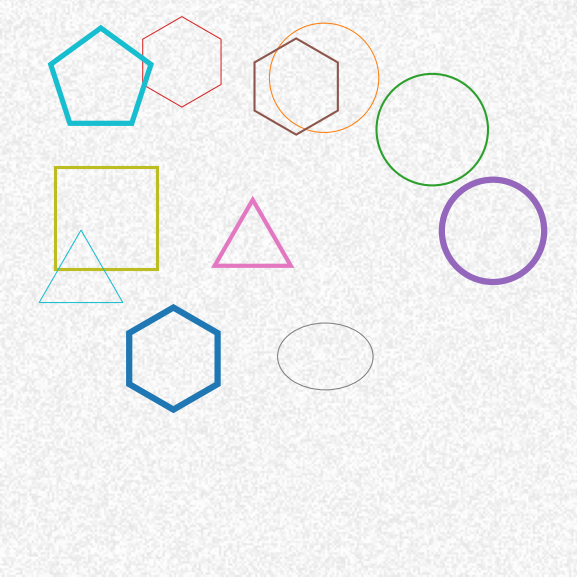[{"shape": "hexagon", "thickness": 3, "radius": 0.44, "center": [0.3, 0.378]}, {"shape": "circle", "thickness": 0.5, "radius": 0.47, "center": [0.561, 0.864]}, {"shape": "circle", "thickness": 1, "radius": 0.48, "center": [0.748, 0.775]}, {"shape": "hexagon", "thickness": 0.5, "radius": 0.39, "center": [0.315, 0.892]}, {"shape": "circle", "thickness": 3, "radius": 0.44, "center": [0.854, 0.599]}, {"shape": "hexagon", "thickness": 1, "radius": 0.42, "center": [0.513, 0.849]}, {"shape": "triangle", "thickness": 2, "radius": 0.38, "center": [0.438, 0.577]}, {"shape": "oval", "thickness": 0.5, "radius": 0.41, "center": [0.563, 0.382]}, {"shape": "square", "thickness": 1.5, "radius": 0.44, "center": [0.183, 0.621]}, {"shape": "pentagon", "thickness": 2.5, "radius": 0.46, "center": [0.175, 0.859]}, {"shape": "triangle", "thickness": 0.5, "radius": 0.42, "center": [0.14, 0.517]}]